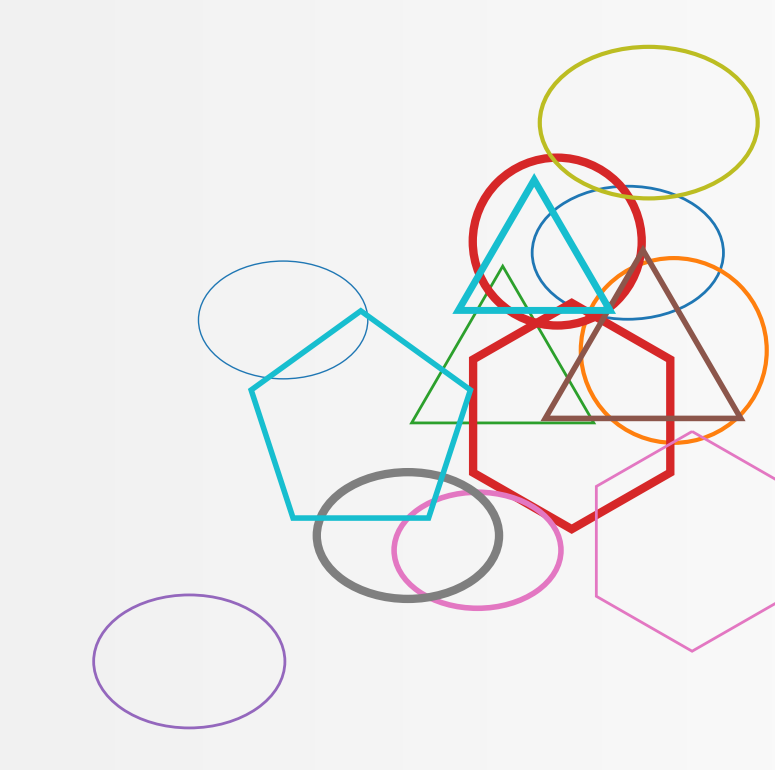[{"shape": "oval", "thickness": 0.5, "radius": 0.55, "center": [0.365, 0.584]}, {"shape": "oval", "thickness": 1, "radius": 0.62, "center": [0.81, 0.672]}, {"shape": "circle", "thickness": 1.5, "radius": 0.6, "center": [0.869, 0.545]}, {"shape": "triangle", "thickness": 1, "radius": 0.68, "center": [0.649, 0.519]}, {"shape": "circle", "thickness": 3, "radius": 0.55, "center": [0.719, 0.686]}, {"shape": "hexagon", "thickness": 3, "radius": 0.73, "center": [0.738, 0.46]}, {"shape": "oval", "thickness": 1, "radius": 0.62, "center": [0.244, 0.141]}, {"shape": "triangle", "thickness": 2, "radius": 0.73, "center": [0.83, 0.529]}, {"shape": "hexagon", "thickness": 1, "radius": 0.71, "center": [0.893, 0.297]}, {"shape": "oval", "thickness": 2, "radius": 0.54, "center": [0.616, 0.285]}, {"shape": "oval", "thickness": 3, "radius": 0.59, "center": [0.526, 0.304]}, {"shape": "oval", "thickness": 1.5, "radius": 0.7, "center": [0.837, 0.841]}, {"shape": "triangle", "thickness": 2.5, "radius": 0.56, "center": [0.689, 0.653]}, {"shape": "pentagon", "thickness": 2, "radius": 0.74, "center": [0.466, 0.448]}]